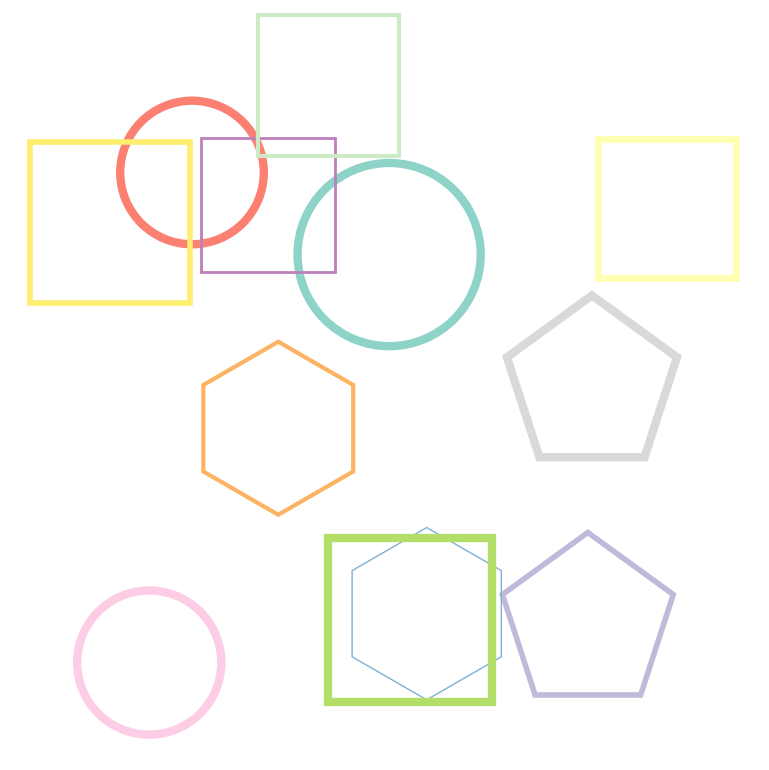[{"shape": "circle", "thickness": 3, "radius": 0.59, "center": [0.505, 0.669]}, {"shape": "square", "thickness": 2.5, "radius": 0.45, "center": [0.866, 0.729]}, {"shape": "pentagon", "thickness": 2, "radius": 0.58, "center": [0.763, 0.192]}, {"shape": "circle", "thickness": 3, "radius": 0.47, "center": [0.249, 0.776]}, {"shape": "hexagon", "thickness": 0.5, "radius": 0.56, "center": [0.554, 0.203]}, {"shape": "hexagon", "thickness": 1.5, "radius": 0.56, "center": [0.361, 0.444]}, {"shape": "square", "thickness": 3, "radius": 0.53, "center": [0.532, 0.194]}, {"shape": "circle", "thickness": 3, "radius": 0.47, "center": [0.194, 0.14]}, {"shape": "pentagon", "thickness": 3, "radius": 0.58, "center": [0.769, 0.5]}, {"shape": "square", "thickness": 1, "radius": 0.44, "center": [0.348, 0.734]}, {"shape": "square", "thickness": 1.5, "radius": 0.46, "center": [0.427, 0.889]}, {"shape": "square", "thickness": 2, "radius": 0.52, "center": [0.143, 0.711]}]